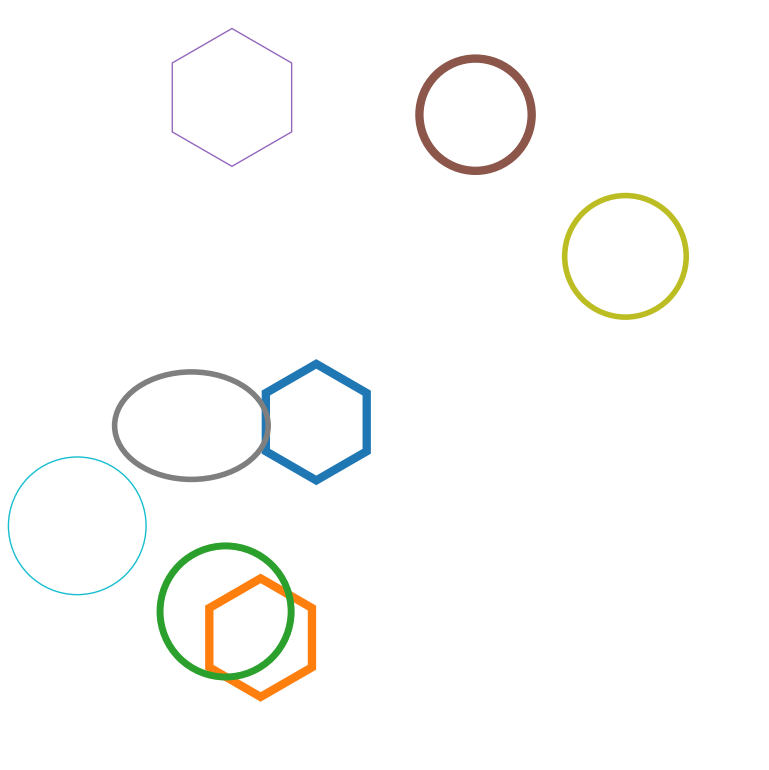[{"shape": "hexagon", "thickness": 3, "radius": 0.38, "center": [0.411, 0.452]}, {"shape": "hexagon", "thickness": 3, "radius": 0.38, "center": [0.338, 0.172]}, {"shape": "circle", "thickness": 2.5, "radius": 0.43, "center": [0.293, 0.206]}, {"shape": "hexagon", "thickness": 0.5, "radius": 0.45, "center": [0.301, 0.873]}, {"shape": "circle", "thickness": 3, "radius": 0.36, "center": [0.618, 0.851]}, {"shape": "oval", "thickness": 2, "radius": 0.5, "center": [0.249, 0.447]}, {"shape": "circle", "thickness": 2, "radius": 0.39, "center": [0.812, 0.667]}, {"shape": "circle", "thickness": 0.5, "radius": 0.45, "center": [0.1, 0.317]}]